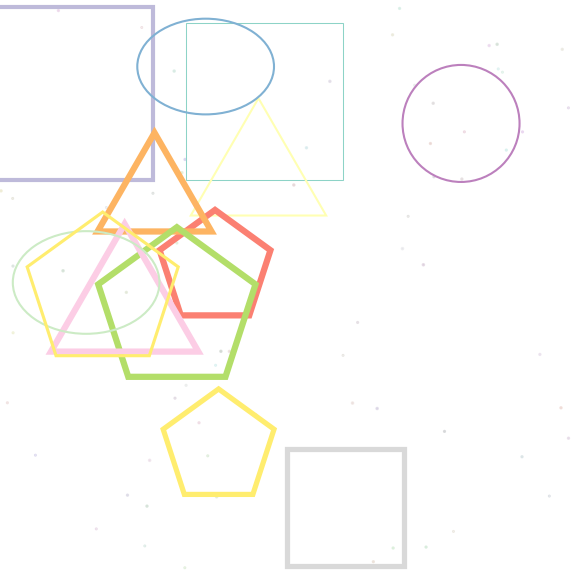[{"shape": "square", "thickness": 0.5, "radius": 0.68, "center": [0.457, 0.824]}, {"shape": "triangle", "thickness": 1, "radius": 0.68, "center": [0.448, 0.694]}, {"shape": "square", "thickness": 2, "radius": 0.75, "center": [0.115, 0.837]}, {"shape": "pentagon", "thickness": 3, "radius": 0.5, "center": [0.372, 0.535]}, {"shape": "oval", "thickness": 1, "radius": 0.59, "center": [0.356, 0.884]}, {"shape": "triangle", "thickness": 3, "radius": 0.57, "center": [0.268, 0.655]}, {"shape": "pentagon", "thickness": 3, "radius": 0.72, "center": [0.306, 0.462]}, {"shape": "triangle", "thickness": 3, "radius": 0.74, "center": [0.216, 0.464]}, {"shape": "square", "thickness": 2.5, "radius": 0.51, "center": [0.599, 0.121]}, {"shape": "circle", "thickness": 1, "radius": 0.51, "center": [0.798, 0.785]}, {"shape": "oval", "thickness": 1, "radius": 0.63, "center": [0.149, 0.51]}, {"shape": "pentagon", "thickness": 2.5, "radius": 0.5, "center": [0.379, 0.225]}, {"shape": "pentagon", "thickness": 1.5, "radius": 0.69, "center": [0.178, 0.494]}]